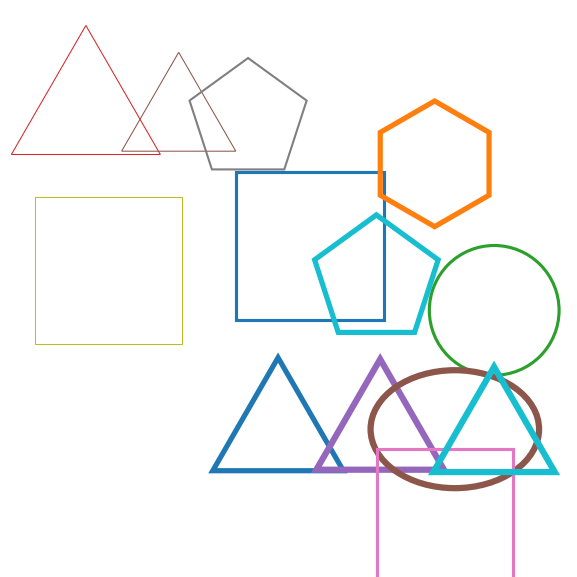[{"shape": "square", "thickness": 1.5, "radius": 0.64, "center": [0.538, 0.574]}, {"shape": "triangle", "thickness": 2.5, "radius": 0.65, "center": [0.481, 0.249]}, {"shape": "hexagon", "thickness": 2.5, "radius": 0.54, "center": [0.753, 0.715]}, {"shape": "circle", "thickness": 1.5, "radius": 0.56, "center": [0.856, 0.462]}, {"shape": "triangle", "thickness": 0.5, "radius": 0.74, "center": [0.149, 0.806]}, {"shape": "triangle", "thickness": 3, "radius": 0.64, "center": [0.658, 0.25]}, {"shape": "oval", "thickness": 3, "radius": 0.73, "center": [0.788, 0.256]}, {"shape": "triangle", "thickness": 0.5, "radius": 0.57, "center": [0.309, 0.794]}, {"shape": "square", "thickness": 1.5, "radius": 0.59, "center": [0.77, 0.103]}, {"shape": "pentagon", "thickness": 1, "radius": 0.53, "center": [0.43, 0.792]}, {"shape": "square", "thickness": 0.5, "radius": 0.64, "center": [0.188, 0.531]}, {"shape": "triangle", "thickness": 3, "radius": 0.61, "center": [0.856, 0.242]}, {"shape": "pentagon", "thickness": 2.5, "radius": 0.56, "center": [0.652, 0.515]}]